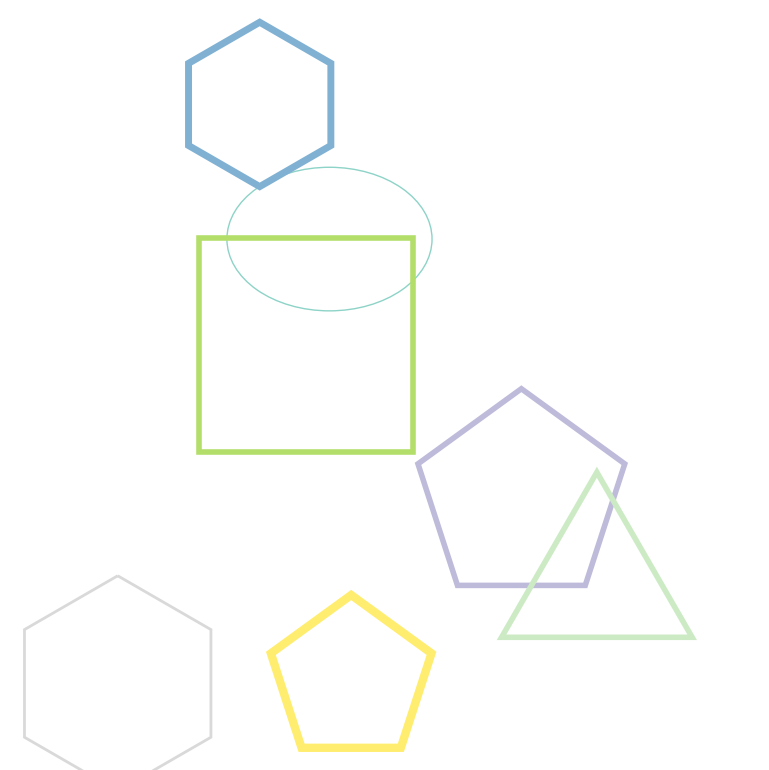[{"shape": "oval", "thickness": 0.5, "radius": 0.67, "center": [0.428, 0.69]}, {"shape": "pentagon", "thickness": 2, "radius": 0.71, "center": [0.677, 0.354]}, {"shape": "hexagon", "thickness": 2.5, "radius": 0.53, "center": [0.337, 0.864]}, {"shape": "square", "thickness": 2, "radius": 0.7, "center": [0.398, 0.552]}, {"shape": "hexagon", "thickness": 1, "radius": 0.7, "center": [0.153, 0.112]}, {"shape": "triangle", "thickness": 2, "radius": 0.71, "center": [0.775, 0.244]}, {"shape": "pentagon", "thickness": 3, "radius": 0.55, "center": [0.456, 0.118]}]